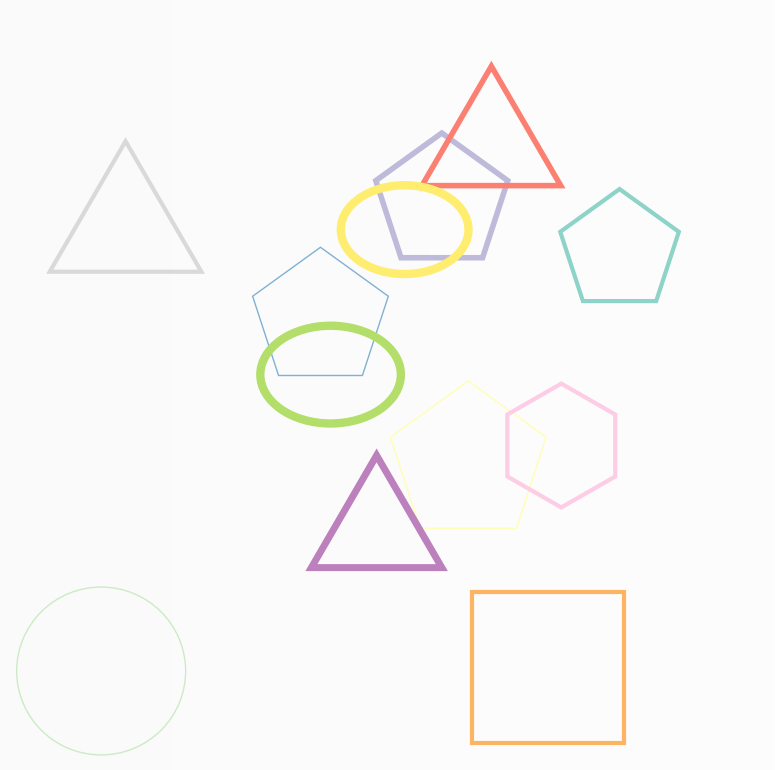[{"shape": "pentagon", "thickness": 1.5, "radius": 0.4, "center": [0.799, 0.674]}, {"shape": "pentagon", "thickness": 0.5, "radius": 0.53, "center": [0.604, 0.4]}, {"shape": "pentagon", "thickness": 2, "radius": 0.45, "center": [0.57, 0.738]}, {"shape": "triangle", "thickness": 2, "radius": 0.52, "center": [0.634, 0.811]}, {"shape": "pentagon", "thickness": 0.5, "radius": 0.46, "center": [0.414, 0.587]}, {"shape": "square", "thickness": 1.5, "radius": 0.49, "center": [0.708, 0.133]}, {"shape": "oval", "thickness": 3, "radius": 0.45, "center": [0.427, 0.513]}, {"shape": "hexagon", "thickness": 1.5, "radius": 0.4, "center": [0.724, 0.421]}, {"shape": "triangle", "thickness": 1.5, "radius": 0.56, "center": [0.162, 0.704]}, {"shape": "triangle", "thickness": 2.5, "radius": 0.49, "center": [0.486, 0.311]}, {"shape": "circle", "thickness": 0.5, "radius": 0.55, "center": [0.131, 0.129]}, {"shape": "oval", "thickness": 3, "radius": 0.41, "center": [0.522, 0.702]}]